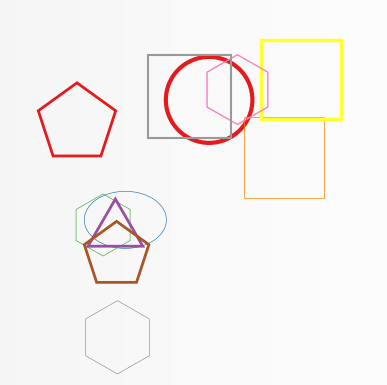[{"shape": "circle", "thickness": 3, "radius": 0.56, "center": [0.54, 0.741]}, {"shape": "pentagon", "thickness": 2, "radius": 0.52, "center": [0.199, 0.68]}, {"shape": "oval", "thickness": 0.5, "radius": 0.53, "center": [0.323, 0.429]}, {"shape": "hexagon", "thickness": 0.5, "radius": 0.4, "center": [0.266, 0.416]}, {"shape": "triangle", "thickness": 2, "radius": 0.41, "center": [0.298, 0.401]}, {"shape": "square", "thickness": 0.5, "radius": 0.52, "center": [0.733, 0.591]}, {"shape": "square", "thickness": 2.5, "radius": 0.51, "center": [0.777, 0.793]}, {"shape": "pentagon", "thickness": 2, "radius": 0.44, "center": [0.301, 0.337]}, {"shape": "hexagon", "thickness": 1, "radius": 0.45, "center": [0.613, 0.767]}, {"shape": "square", "thickness": 1.5, "radius": 0.54, "center": [0.489, 0.75]}, {"shape": "hexagon", "thickness": 0.5, "radius": 0.48, "center": [0.303, 0.124]}]